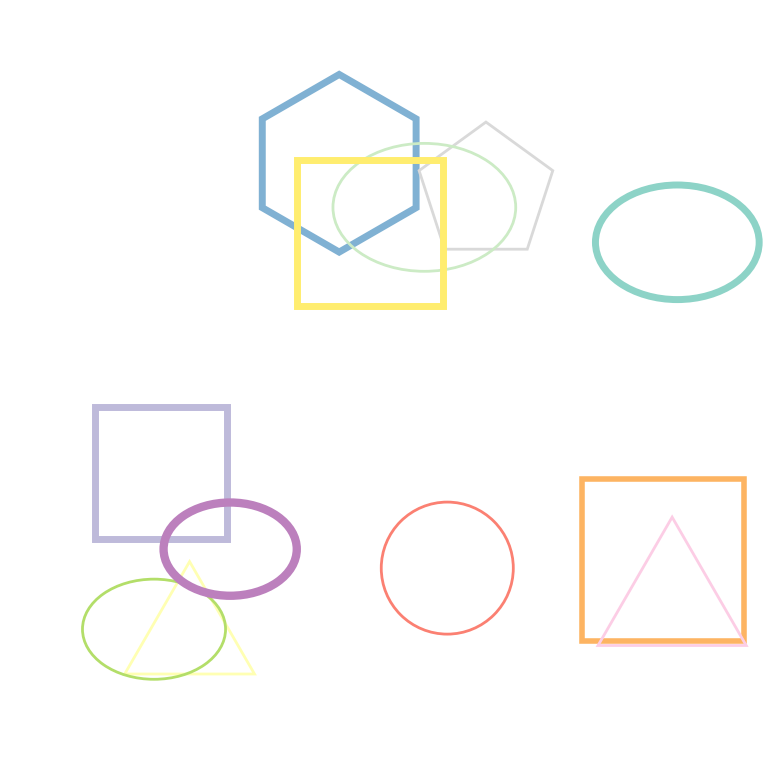[{"shape": "oval", "thickness": 2.5, "radius": 0.53, "center": [0.88, 0.685]}, {"shape": "triangle", "thickness": 1, "radius": 0.49, "center": [0.246, 0.173]}, {"shape": "square", "thickness": 2.5, "radius": 0.43, "center": [0.209, 0.386]}, {"shape": "circle", "thickness": 1, "radius": 0.43, "center": [0.581, 0.262]}, {"shape": "hexagon", "thickness": 2.5, "radius": 0.58, "center": [0.441, 0.788]}, {"shape": "square", "thickness": 2, "radius": 0.52, "center": [0.861, 0.273]}, {"shape": "oval", "thickness": 1, "radius": 0.46, "center": [0.2, 0.183]}, {"shape": "triangle", "thickness": 1, "radius": 0.56, "center": [0.873, 0.217]}, {"shape": "pentagon", "thickness": 1, "radius": 0.46, "center": [0.631, 0.75]}, {"shape": "oval", "thickness": 3, "radius": 0.43, "center": [0.299, 0.287]}, {"shape": "oval", "thickness": 1, "radius": 0.59, "center": [0.551, 0.731]}, {"shape": "square", "thickness": 2.5, "radius": 0.47, "center": [0.48, 0.697]}]